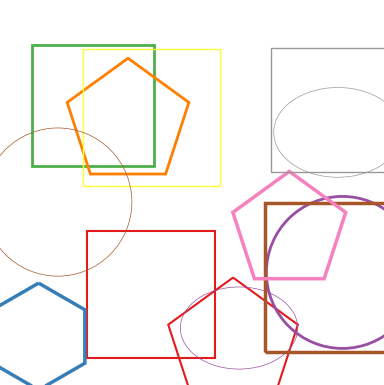[{"shape": "pentagon", "thickness": 1.5, "radius": 0.89, "center": [0.605, 0.102]}, {"shape": "square", "thickness": 1.5, "radius": 0.83, "center": [0.391, 0.235]}, {"shape": "hexagon", "thickness": 2.5, "radius": 0.69, "center": [0.1, 0.126]}, {"shape": "square", "thickness": 2, "radius": 0.79, "center": [0.242, 0.725]}, {"shape": "oval", "thickness": 0.5, "radius": 0.76, "center": [0.621, 0.148]}, {"shape": "circle", "thickness": 2, "radius": 0.99, "center": [0.889, 0.292]}, {"shape": "pentagon", "thickness": 2, "radius": 0.83, "center": [0.333, 0.683]}, {"shape": "square", "thickness": 1, "radius": 0.89, "center": [0.393, 0.695]}, {"shape": "circle", "thickness": 0.5, "radius": 0.96, "center": [0.15, 0.475]}, {"shape": "square", "thickness": 2.5, "radius": 0.97, "center": [0.881, 0.279]}, {"shape": "pentagon", "thickness": 2.5, "radius": 0.77, "center": [0.751, 0.401]}, {"shape": "oval", "thickness": 0.5, "radius": 0.83, "center": [0.877, 0.656]}, {"shape": "square", "thickness": 1, "radius": 0.8, "center": [0.863, 0.715]}]